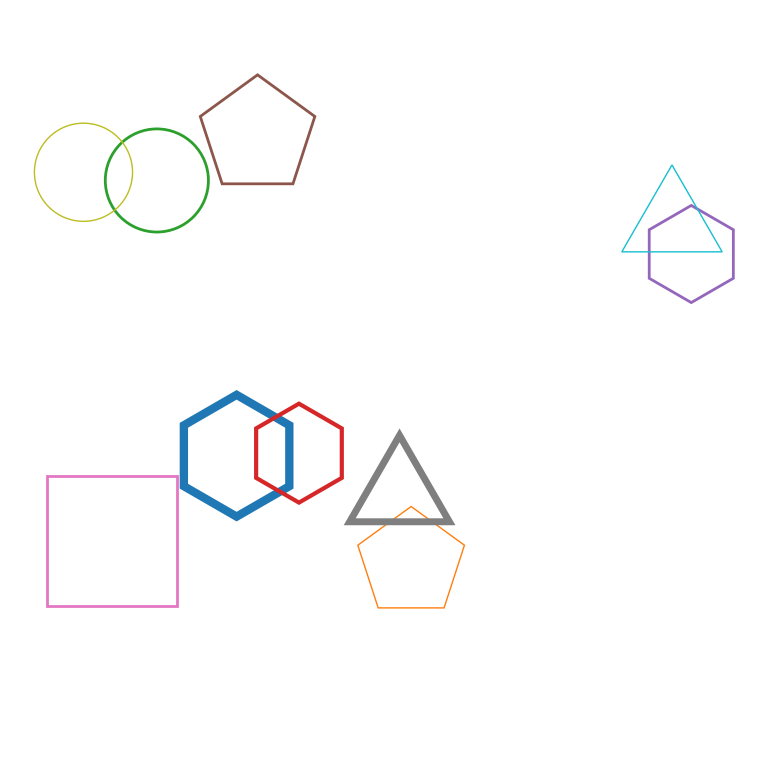[{"shape": "hexagon", "thickness": 3, "radius": 0.4, "center": [0.307, 0.408]}, {"shape": "pentagon", "thickness": 0.5, "radius": 0.36, "center": [0.534, 0.269]}, {"shape": "circle", "thickness": 1, "radius": 0.33, "center": [0.204, 0.766]}, {"shape": "hexagon", "thickness": 1.5, "radius": 0.32, "center": [0.388, 0.411]}, {"shape": "hexagon", "thickness": 1, "radius": 0.32, "center": [0.898, 0.67]}, {"shape": "pentagon", "thickness": 1, "radius": 0.39, "center": [0.334, 0.825]}, {"shape": "square", "thickness": 1, "radius": 0.42, "center": [0.145, 0.298]}, {"shape": "triangle", "thickness": 2.5, "radius": 0.37, "center": [0.519, 0.36]}, {"shape": "circle", "thickness": 0.5, "radius": 0.32, "center": [0.108, 0.776]}, {"shape": "triangle", "thickness": 0.5, "radius": 0.38, "center": [0.873, 0.711]}]